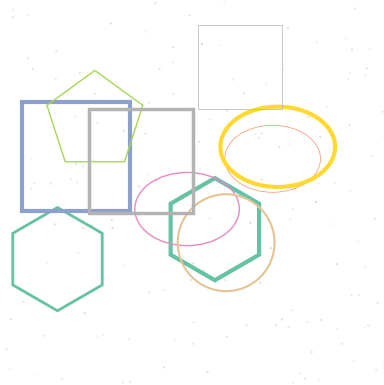[{"shape": "hexagon", "thickness": 2, "radius": 0.67, "center": [0.149, 0.327]}, {"shape": "hexagon", "thickness": 3, "radius": 0.66, "center": [0.558, 0.405]}, {"shape": "oval", "thickness": 0.5, "radius": 0.62, "center": [0.708, 0.588]}, {"shape": "square", "thickness": 3, "radius": 0.7, "center": [0.198, 0.593]}, {"shape": "oval", "thickness": 1, "radius": 0.68, "center": [0.486, 0.457]}, {"shape": "pentagon", "thickness": 1, "radius": 0.66, "center": [0.246, 0.686]}, {"shape": "oval", "thickness": 3, "radius": 0.74, "center": [0.721, 0.619]}, {"shape": "circle", "thickness": 1.5, "radius": 0.63, "center": [0.587, 0.37]}, {"shape": "square", "thickness": 2.5, "radius": 0.68, "center": [0.365, 0.583]}, {"shape": "square", "thickness": 0.5, "radius": 0.54, "center": [0.623, 0.825]}]